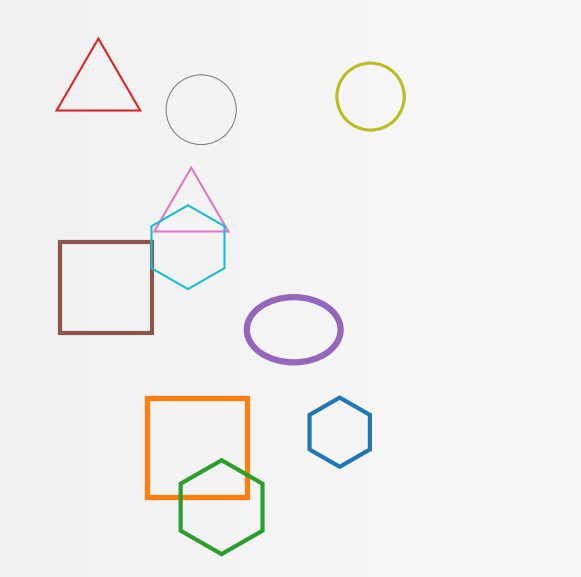[{"shape": "hexagon", "thickness": 2, "radius": 0.3, "center": [0.584, 0.251]}, {"shape": "square", "thickness": 2.5, "radius": 0.43, "center": [0.339, 0.224]}, {"shape": "hexagon", "thickness": 2, "radius": 0.41, "center": [0.381, 0.121]}, {"shape": "triangle", "thickness": 1, "radius": 0.42, "center": [0.169, 0.849]}, {"shape": "oval", "thickness": 3, "radius": 0.4, "center": [0.505, 0.428]}, {"shape": "square", "thickness": 2, "radius": 0.39, "center": [0.182, 0.501]}, {"shape": "triangle", "thickness": 1, "radius": 0.37, "center": [0.329, 0.635]}, {"shape": "circle", "thickness": 0.5, "radius": 0.3, "center": [0.346, 0.809]}, {"shape": "circle", "thickness": 1.5, "radius": 0.29, "center": [0.638, 0.832]}, {"shape": "hexagon", "thickness": 1, "radius": 0.36, "center": [0.323, 0.571]}]